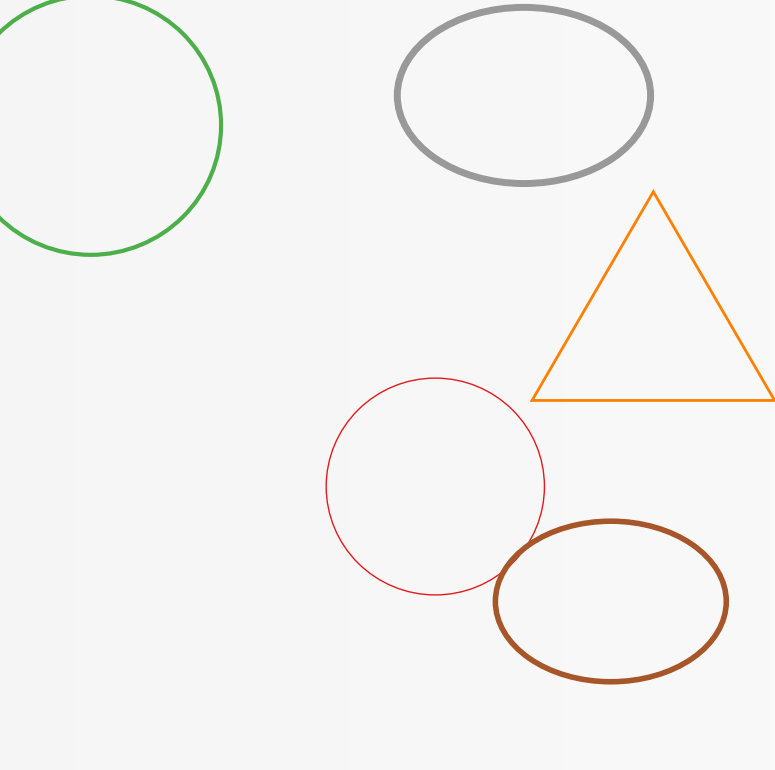[{"shape": "circle", "thickness": 0.5, "radius": 0.7, "center": [0.562, 0.368]}, {"shape": "circle", "thickness": 1.5, "radius": 0.84, "center": [0.117, 0.837]}, {"shape": "triangle", "thickness": 1, "radius": 0.9, "center": [0.843, 0.57]}, {"shape": "oval", "thickness": 2, "radius": 0.74, "center": [0.788, 0.219]}, {"shape": "oval", "thickness": 2.5, "radius": 0.82, "center": [0.676, 0.876]}]